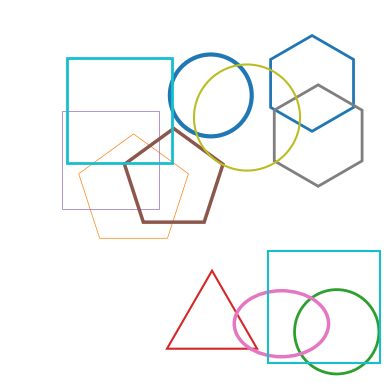[{"shape": "circle", "thickness": 3, "radius": 0.53, "center": [0.548, 0.752]}, {"shape": "hexagon", "thickness": 2, "radius": 0.62, "center": [0.811, 0.783]}, {"shape": "pentagon", "thickness": 0.5, "radius": 0.75, "center": [0.347, 0.502]}, {"shape": "circle", "thickness": 2, "radius": 0.55, "center": [0.875, 0.138]}, {"shape": "triangle", "thickness": 1.5, "radius": 0.68, "center": [0.551, 0.162]}, {"shape": "square", "thickness": 0.5, "radius": 0.64, "center": [0.287, 0.585]}, {"shape": "pentagon", "thickness": 2.5, "radius": 0.67, "center": [0.451, 0.532]}, {"shape": "oval", "thickness": 2.5, "radius": 0.61, "center": [0.731, 0.159]}, {"shape": "hexagon", "thickness": 2, "radius": 0.66, "center": [0.826, 0.648]}, {"shape": "circle", "thickness": 1.5, "radius": 0.69, "center": [0.642, 0.695]}, {"shape": "square", "thickness": 2, "radius": 0.68, "center": [0.31, 0.713]}, {"shape": "square", "thickness": 1.5, "radius": 0.73, "center": [0.842, 0.203]}]